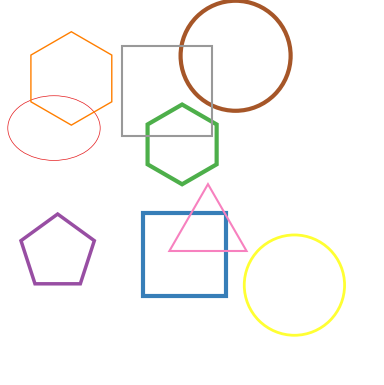[{"shape": "oval", "thickness": 0.5, "radius": 0.6, "center": [0.14, 0.667]}, {"shape": "square", "thickness": 3, "radius": 0.54, "center": [0.479, 0.339]}, {"shape": "hexagon", "thickness": 3, "radius": 0.52, "center": [0.473, 0.625]}, {"shape": "pentagon", "thickness": 2.5, "radius": 0.5, "center": [0.15, 0.344]}, {"shape": "hexagon", "thickness": 1, "radius": 0.61, "center": [0.185, 0.796]}, {"shape": "circle", "thickness": 2, "radius": 0.65, "center": [0.765, 0.259]}, {"shape": "circle", "thickness": 3, "radius": 0.71, "center": [0.612, 0.855]}, {"shape": "triangle", "thickness": 1.5, "radius": 0.58, "center": [0.54, 0.406]}, {"shape": "square", "thickness": 1.5, "radius": 0.58, "center": [0.433, 0.763]}]